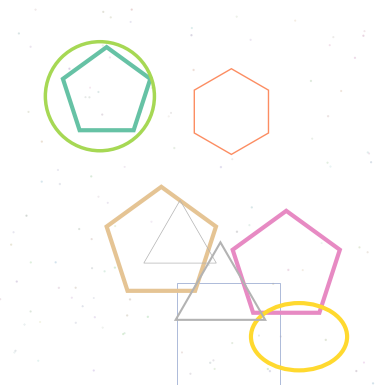[{"shape": "pentagon", "thickness": 3, "radius": 0.6, "center": [0.277, 0.758]}, {"shape": "hexagon", "thickness": 1, "radius": 0.56, "center": [0.601, 0.71]}, {"shape": "square", "thickness": 0.5, "radius": 0.67, "center": [0.594, 0.131]}, {"shape": "pentagon", "thickness": 3, "radius": 0.73, "center": [0.744, 0.306]}, {"shape": "circle", "thickness": 2.5, "radius": 0.71, "center": [0.259, 0.75]}, {"shape": "oval", "thickness": 3, "radius": 0.62, "center": [0.777, 0.125]}, {"shape": "pentagon", "thickness": 3, "radius": 0.75, "center": [0.419, 0.365]}, {"shape": "triangle", "thickness": 1.5, "radius": 0.67, "center": [0.573, 0.236]}, {"shape": "triangle", "thickness": 0.5, "radius": 0.54, "center": [0.468, 0.371]}]